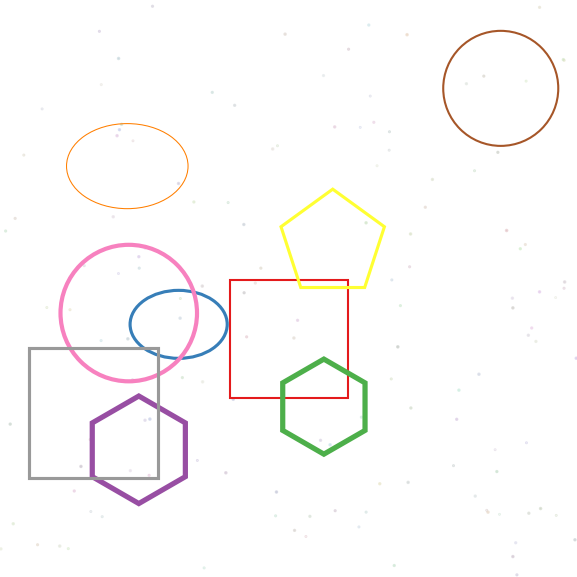[{"shape": "square", "thickness": 1, "radius": 0.51, "center": [0.501, 0.413]}, {"shape": "oval", "thickness": 1.5, "radius": 0.42, "center": [0.309, 0.437]}, {"shape": "hexagon", "thickness": 2.5, "radius": 0.41, "center": [0.561, 0.295]}, {"shape": "hexagon", "thickness": 2.5, "radius": 0.47, "center": [0.24, 0.22]}, {"shape": "oval", "thickness": 0.5, "radius": 0.53, "center": [0.22, 0.711]}, {"shape": "pentagon", "thickness": 1.5, "radius": 0.47, "center": [0.576, 0.577]}, {"shape": "circle", "thickness": 1, "radius": 0.5, "center": [0.867, 0.846]}, {"shape": "circle", "thickness": 2, "radius": 0.59, "center": [0.223, 0.457]}, {"shape": "square", "thickness": 1.5, "radius": 0.56, "center": [0.162, 0.284]}]